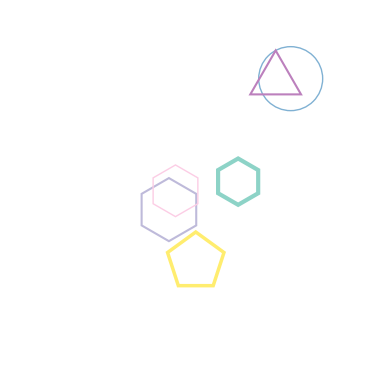[{"shape": "hexagon", "thickness": 3, "radius": 0.3, "center": [0.619, 0.528]}, {"shape": "hexagon", "thickness": 1.5, "radius": 0.41, "center": [0.439, 0.456]}, {"shape": "circle", "thickness": 1, "radius": 0.42, "center": [0.755, 0.796]}, {"shape": "hexagon", "thickness": 1, "radius": 0.34, "center": [0.456, 0.504]}, {"shape": "triangle", "thickness": 1.5, "radius": 0.38, "center": [0.716, 0.793]}, {"shape": "pentagon", "thickness": 2.5, "radius": 0.39, "center": [0.508, 0.32]}]